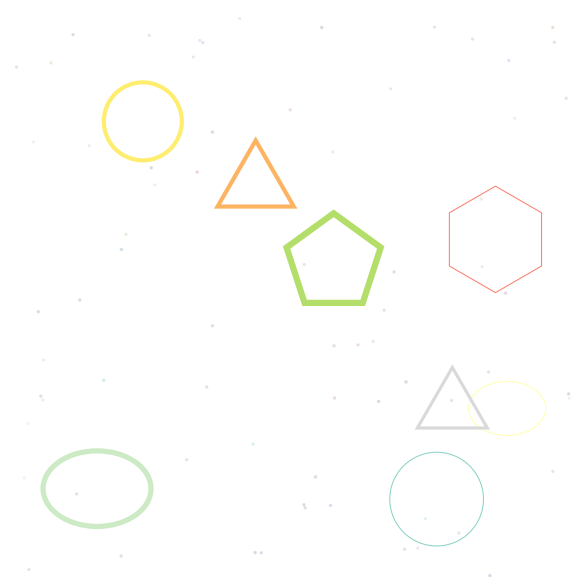[{"shape": "circle", "thickness": 0.5, "radius": 0.41, "center": [0.756, 0.135]}, {"shape": "oval", "thickness": 0.5, "radius": 0.33, "center": [0.878, 0.292]}, {"shape": "hexagon", "thickness": 0.5, "radius": 0.46, "center": [0.858, 0.585]}, {"shape": "triangle", "thickness": 2, "radius": 0.38, "center": [0.443, 0.68]}, {"shape": "pentagon", "thickness": 3, "radius": 0.43, "center": [0.578, 0.544]}, {"shape": "triangle", "thickness": 1.5, "radius": 0.35, "center": [0.783, 0.293]}, {"shape": "oval", "thickness": 2.5, "radius": 0.47, "center": [0.168, 0.153]}, {"shape": "circle", "thickness": 2, "radius": 0.34, "center": [0.247, 0.789]}]